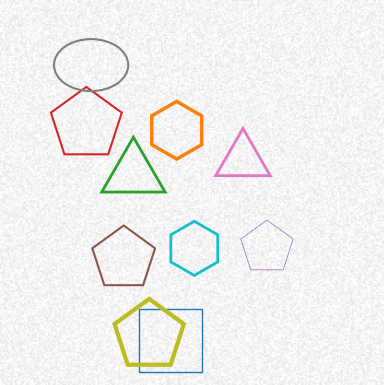[{"shape": "square", "thickness": 1, "radius": 0.41, "center": [0.443, 0.115]}, {"shape": "hexagon", "thickness": 2.5, "radius": 0.37, "center": [0.459, 0.662]}, {"shape": "triangle", "thickness": 2, "radius": 0.48, "center": [0.347, 0.549]}, {"shape": "pentagon", "thickness": 1.5, "radius": 0.48, "center": [0.224, 0.677]}, {"shape": "pentagon", "thickness": 0.5, "radius": 0.36, "center": [0.693, 0.357]}, {"shape": "pentagon", "thickness": 1.5, "radius": 0.43, "center": [0.321, 0.329]}, {"shape": "triangle", "thickness": 2, "radius": 0.41, "center": [0.631, 0.585]}, {"shape": "oval", "thickness": 1.5, "radius": 0.48, "center": [0.237, 0.831]}, {"shape": "pentagon", "thickness": 3, "radius": 0.47, "center": [0.387, 0.129]}, {"shape": "hexagon", "thickness": 2, "radius": 0.35, "center": [0.505, 0.355]}]